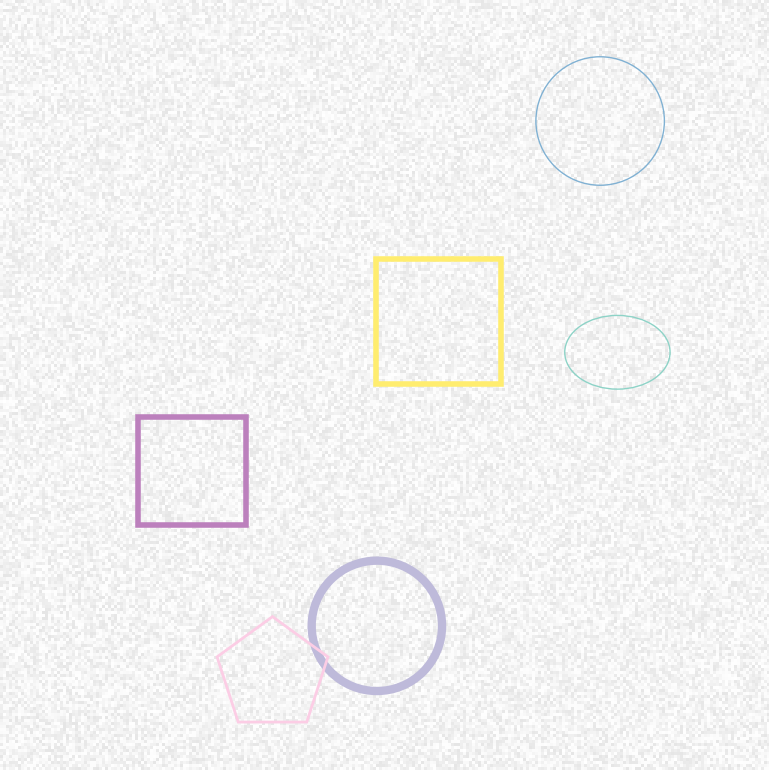[{"shape": "oval", "thickness": 0.5, "radius": 0.34, "center": [0.802, 0.542]}, {"shape": "circle", "thickness": 3, "radius": 0.42, "center": [0.489, 0.187]}, {"shape": "circle", "thickness": 0.5, "radius": 0.42, "center": [0.779, 0.843]}, {"shape": "pentagon", "thickness": 1, "radius": 0.38, "center": [0.354, 0.123]}, {"shape": "square", "thickness": 2, "radius": 0.35, "center": [0.249, 0.388]}, {"shape": "square", "thickness": 2, "radius": 0.41, "center": [0.57, 0.582]}]